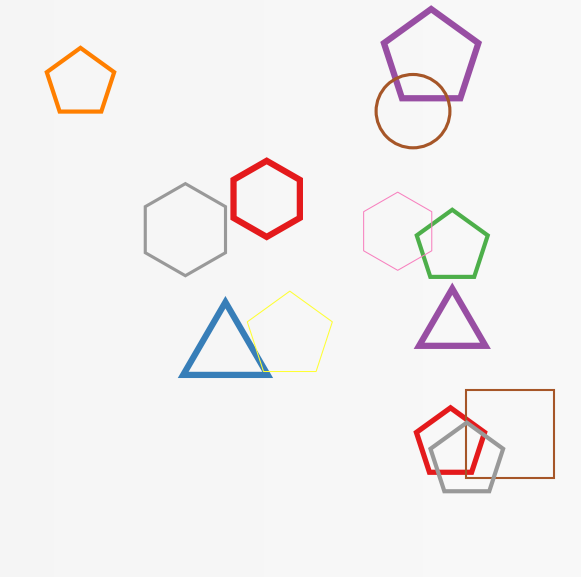[{"shape": "pentagon", "thickness": 2.5, "radius": 0.31, "center": [0.775, 0.231]}, {"shape": "hexagon", "thickness": 3, "radius": 0.33, "center": [0.459, 0.655]}, {"shape": "triangle", "thickness": 3, "radius": 0.42, "center": [0.388, 0.392]}, {"shape": "pentagon", "thickness": 2, "radius": 0.32, "center": [0.778, 0.572]}, {"shape": "triangle", "thickness": 3, "radius": 0.33, "center": [0.778, 0.433]}, {"shape": "pentagon", "thickness": 3, "radius": 0.43, "center": [0.742, 0.898]}, {"shape": "pentagon", "thickness": 2, "radius": 0.3, "center": [0.138, 0.855]}, {"shape": "pentagon", "thickness": 0.5, "radius": 0.38, "center": [0.499, 0.418]}, {"shape": "square", "thickness": 1, "radius": 0.38, "center": [0.877, 0.248]}, {"shape": "circle", "thickness": 1.5, "radius": 0.32, "center": [0.711, 0.807]}, {"shape": "hexagon", "thickness": 0.5, "radius": 0.34, "center": [0.684, 0.599]}, {"shape": "hexagon", "thickness": 1.5, "radius": 0.4, "center": [0.319, 0.601]}, {"shape": "pentagon", "thickness": 2, "radius": 0.33, "center": [0.803, 0.202]}]